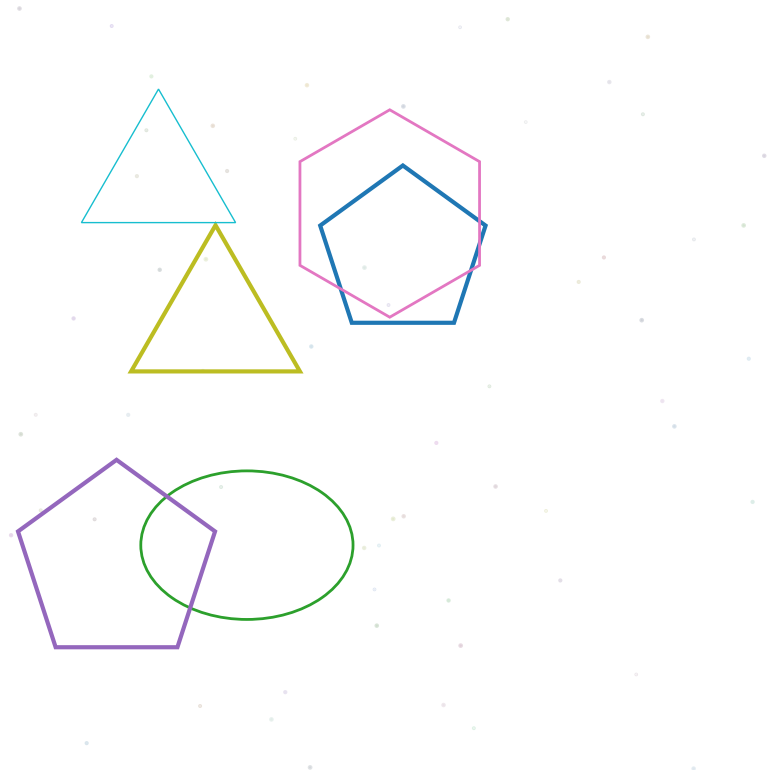[{"shape": "pentagon", "thickness": 1.5, "radius": 0.56, "center": [0.523, 0.672]}, {"shape": "oval", "thickness": 1, "radius": 0.69, "center": [0.321, 0.292]}, {"shape": "pentagon", "thickness": 1.5, "radius": 0.67, "center": [0.151, 0.268]}, {"shape": "hexagon", "thickness": 1, "radius": 0.67, "center": [0.506, 0.723]}, {"shape": "triangle", "thickness": 1.5, "radius": 0.63, "center": [0.28, 0.581]}, {"shape": "triangle", "thickness": 0.5, "radius": 0.58, "center": [0.206, 0.769]}]